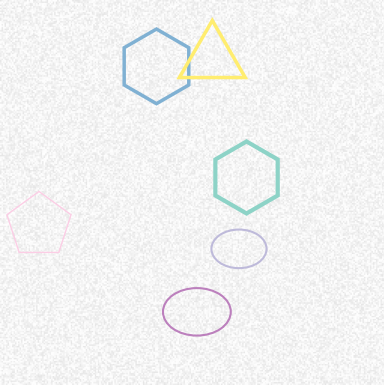[{"shape": "hexagon", "thickness": 3, "radius": 0.47, "center": [0.64, 0.539]}, {"shape": "oval", "thickness": 1.5, "radius": 0.36, "center": [0.621, 0.354]}, {"shape": "hexagon", "thickness": 2.5, "radius": 0.48, "center": [0.406, 0.828]}, {"shape": "pentagon", "thickness": 1, "radius": 0.44, "center": [0.101, 0.415]}, {"shape": "oval", "thickness": 1.5, "radius": 0.44, "center": [0.511, 0.19]}, {"shape": "triangle", "thickness": 2.5, "radius": 0.49, "center": [0.551, 0.848]}]